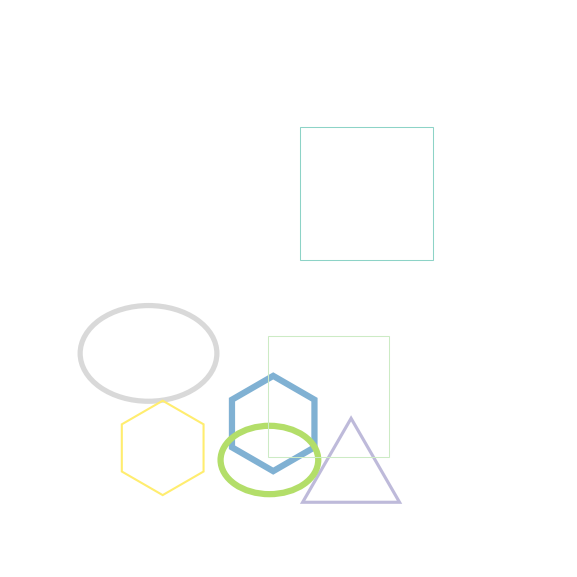[{"shape": "square", "thickness": 0.5, "radius": 0.58, "center": [0.635, 0.664]}, {"shape": "triangle", "thickness": 1.5, "radius": 0.48, "center": [0.608, 0.178]}, {"shape": "hexagon", "thickness": 3, "radius": 0.41, "center": [0.473, 0.266]}, {"shape": "oval", "thickness": 3, "radius": 0.42, "center": [0.467, 0.203]}, {"shape": "oval", "thickness": 2.5, "radius": 0.59, "center": [0.257, 0.387]}, {"shape": "square", "thickness": 0.5, "radius": 0.52, "center": [0.569, 0.313]}, {"shape": "hexagon", "thickness": 1, "radius": 0.41, "center": [0.282, 0.224]}]